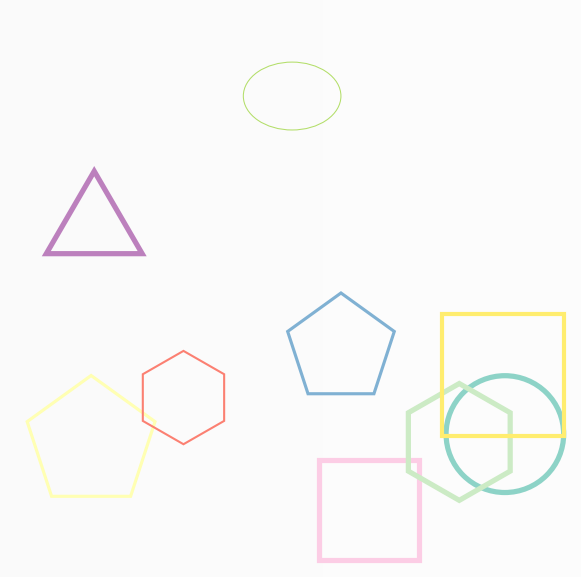[{"shape": "circle", "thickness": 2.5, "radius": 0.51, "center": [0.869, 0.247]}, {"shape": "pentagon", "thickness": 1.5, "radius": 0.58, "center": [0.157, 0.233]}, {"shape": "hexagon", "thickness": 1, "radius": 0.4, "center": [0.316, 0.311]}, {"shape": "pentagon", "thickness": 1.5, "radius": 0.48, "center": [0.587, 0.395]}, {"shape": "oval", "thickness": 0.5, "radius": 0.42, "center": [0.503, 0.833]}, {"shape": "square", "thickness": 2.5, "radius": 0.43, "center": [0.635, 0.116]}, {"shape": "triangle", "thickness": 2.5, "radius": 0.48, "center": [0.162, 0.607]}, {"shape": "hexagon", "thickness": 2.5, "radius": 0.51, "center": [0.79, 0.234]}, {"shape": "square", "thickness": 2, "radius": 0.53, "center": [0.865, 0.35]}]